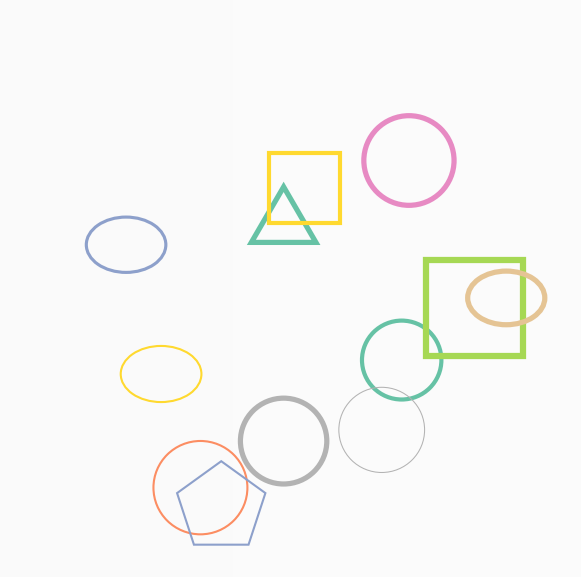[{"shape": "triangle", "thickness": 2.5, "radius": 0.32, "center": [0.488, 0.611]}, {"shape": "circle", "thickness": 2, "radius": 0.34, "center": [0.691, 0.376]}, {"shape": "circle", "thickness": 1, "radius": 0.4, "center": [0.345, 0.155]}, {"shape": "oval", "thickness": 1.5, "radius": 0.34, "center": [0.217, 0.575]}, {"shape": "pentagon", "thickness": 1, "radius": 0.4, "center": [0.381, 0.121]}, {"shape": "circle", "thickness": 2.5, "radius": 0.39, "center": [0.704, 0.721]}, {"shape": "square", "thickness": 3, "radius": 0.42, "center": [0.816, 0.466]}, {"shape": "square", "thickness": 2, "radius": 0.3, "center": [0.523, 0.673]}, {"shape": "oval", "thickness": 1, "radius": 0.35, "center": [0.277, 0.352]}, {"shape": "oval", "thickness": 2.5, "radius": 0.33, "center": [0.871, 0.483]}, {"shape": "circle", "thickness": 0.5, "radius": 0.37, "center": [0.657, 0.255]}, {"shape": "circle", "thickness": 2.5, "radius": 0.37, "center": [0.488, 0.235]}]